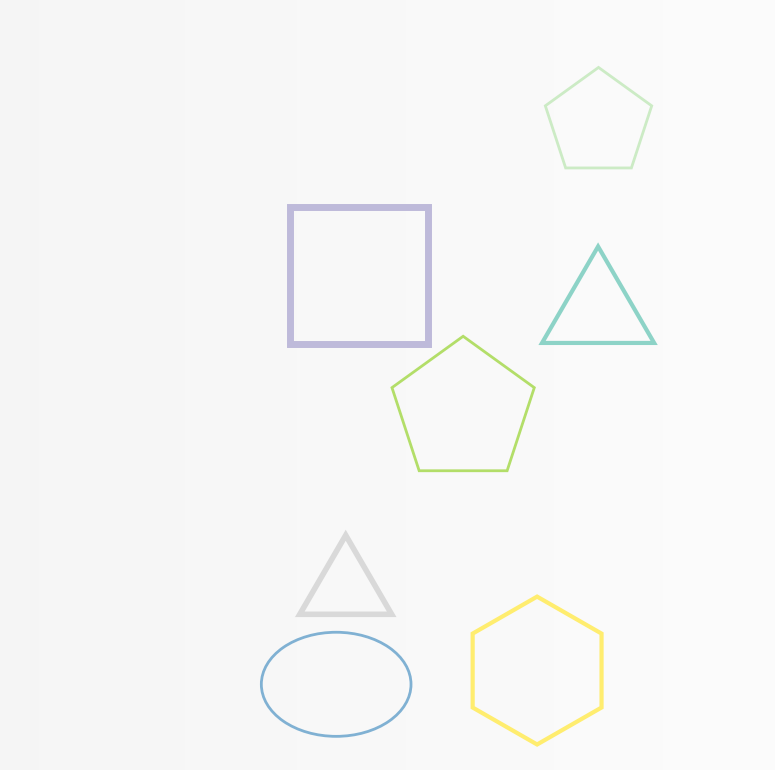[{"shape": "triangle", "thickness": 1.5, "radius": 0.42, "center": [0.772, 0.596]}, {"shape": "square", "thickness": 2.5, "radius": 0.44, "center": [0.463, 0.642]}, {"shape": "oval", "thickness": 1, "radius": 0.48, "center": [0.434, 0.111]}, {"shape": "pentagon", "thickness": 1, "radius": 0.48, "center": [0.598, 0.467]}, {"shape": "triangle", "thickness": 2, "radius": 0.34, "center": [0.446, 0.236]}, {"shape": "pentagon", "thickness": 1, "radius": 0.36, "center": [0.772, 0.84]}, {"shape": "hexagon", "thickness": 1.5, "radius": 0.48, "center": [0.693, 0.129]}]